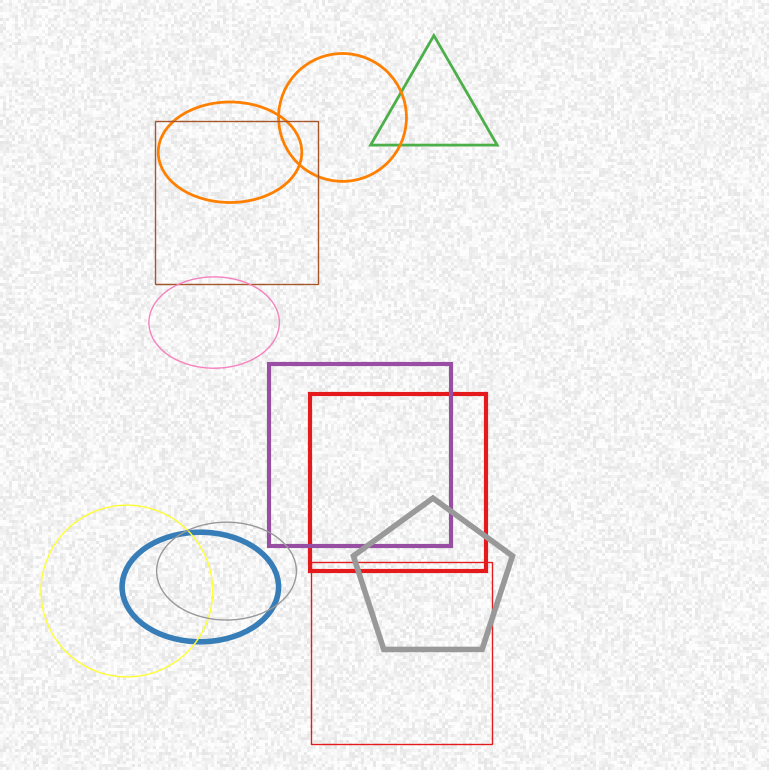[{"shape": "square", "thickness": 1.5, "radius": 0.57, "center": [0.516, 0.373]}, {"shape": "square", "thickness": 0.5, "radius": 0.59, "center": [0.521, 0.152]}, {"shape": "oval", "thickness": 2, "radius": 0.51, "center": [0.26, 0.238]}, {"shape": "triangle", "thickness": 1, "radius": 0.47, "center": [0.563, 0.859]}, {"shape": "square", "thickness": 1.5, "radius": 0.59, "center": [0.468, 0.409]}, {"shape": "circle", "thickness": 1, "radius": 0.42, "center": [0.445, 0.847]}, {"shape": "oval", "thickness": 1, "radius": 0.47, "center": [0.299, 0.802]}, {"shape": "circle", "thickness": 0.5, "radius": 0.56, "center": [0.165, 0.232]}, {"shape": "square", "thickness": 0.5, "radius": 0.53, "center": [0.307, 0.737]}, {"shape": "oval", "thickness": 0.5, "radius": 0.42, "center": [0.278, 0.581]}, {"shape": "oval", "thickness": 0.5, "radius": 0.45, "center": [0.294, 0.258]}, {"shape": "pentagon", "thickness": 2, "radius": 0.54, "center": [0.562, 0.244]}]